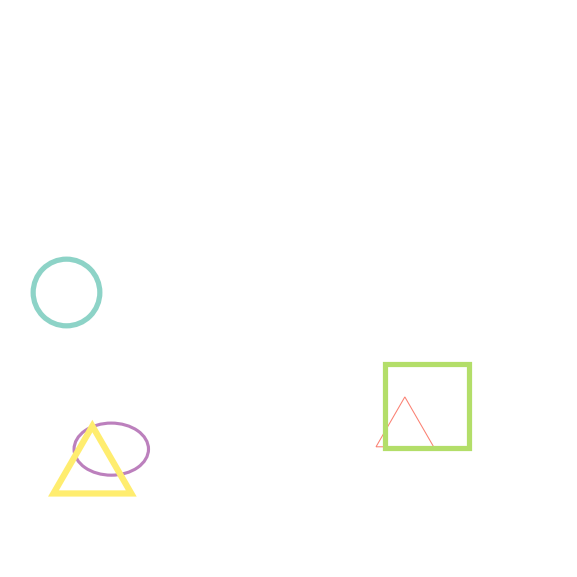[{"shape": "circle", "thickness": 2.5, "radius": 0.29, "center": [0.115, 0.493]}, {"shape": "triangle", "thickness": 0.5, "radius": 0.29, "center": [0.701, 0.254]}, {"shape": "square", "thickness": 2.5, "radius": 0.36, "center": [0.74, 0.295]}, {"shape": "oval", "thickness": 1.5, "radius": 0.32, "center": [0.193, 0.221]}, {"shape": "triangle", "thickness": 3, "radius": 0.39, "center": [0.16, 0.184]}]